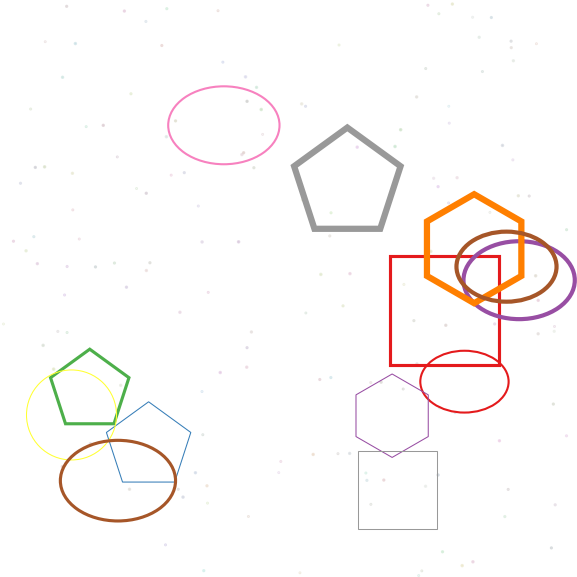[{"shape": "oval", "thickness": 1, "radius": 0.38, "center": [0.804, 0.338]}, {"shape": "square", "thickness": 1.5, "radius": 0.47, "center": [0.769, 0.462]}, {"shape": "pentagon", "thickness": 0.5, "radius": 0.38, "center": [0.257, 0.227]}, {"shape": "pentagon", "thickness": 1.5, "radius": 0.36, "center": [0.155, 0.323]}, {"shape": "hexagon", "thickness": 0.5, "radius": 0.36, "center": [0.679, 0.279]}, {"shape": "oval", "thickness": 2, "radius": 0.48, "center": [0.899, 0.514]}, {"shape": "hexagon", "thickness": 3, "radius": 0.47, "center": [0.821, 0.568]}, {"shape": "circle", "thickness": 0.5, "radius": 0.39, "center": [0.124, 0.281]}, {"shape": "oval", "thickness": 1.5, "radius": 0.5, "center": [0.204, 0.167]}, {"shape": "oval", "thickness": 2, "radius": 0.43, "center": [0.877, 0.537]}, {"shape": "oval", "thickness": 1, "radius": 0.48, "center": [0.388, 0.782]}, {"shape": "pentagon", "thickness": 3, "radius": 0.48, "center": [0.601, 0.681]}, {"shape": "square", "thickness": 0.5, "radius": 0.34, "center": [0.688, 0.151]}]